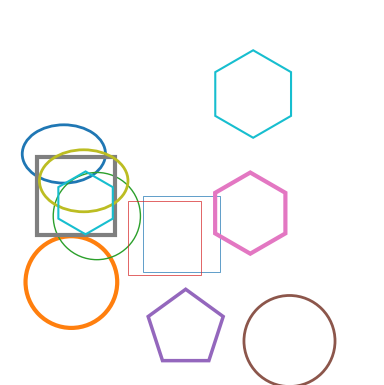[{"shape": "square", "thickness": 0.5, "radius": 0.5, "center": [0.472, 0.392]}, {"shape": "oval", "thickness": 2, "radius": 0.54, "center": [0.166, 0.6]}, {"shape": "circle", "thickness": 3, "radius": 0.6, "center": [0.185, 0.267]}, {"shape": "circle", "thickness": 1, "radius": 0.57, "center": [0.252, 0.439]}, {"shape": "square", "thickness": 0.5, "radius": 0.48, "center": [0.427, 0.382]}, {"shape": "pentagon", "thickness": 2.5, "radius": 0.51, "center": [0.482, 0.146]}, {"shape": "circle", "thickness": 2, "radius": 0.59, "center": [0.752, 0.114]}, {"shape": "hexagon", "thickness": 3, "radius": 0.53, "center": [0.65, 0.446]}, {"shape": "square", "thickness": 3, "radius": 0.51, "center": [0.198, 0.491]}, {"shape": "oval", "thickness": 2, "radius": 0.57, "center": [0.217, 0.53]}, {"shape": "hexagon", "thickness": 1.5, "radius": 0.57, "center": [0.658, 0.756]}, {"shape": "hexagon", "thickness": 1.5, "radius": 0.41, "center": [0.222, 0.473]}]